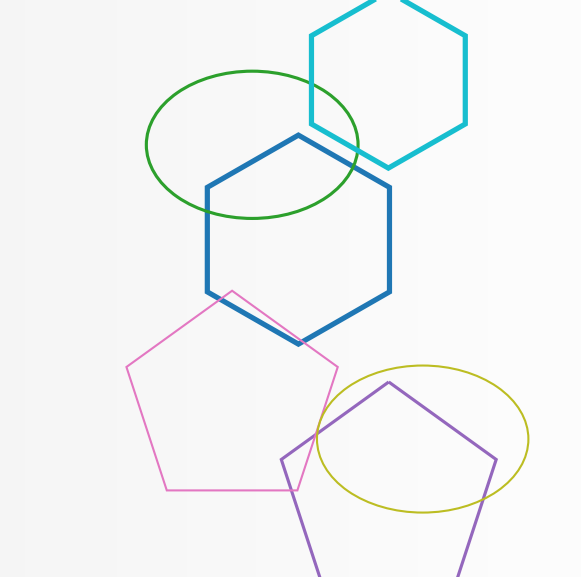[{"shape": "hexagon", "thickness": 2.5, "radius": 0.9, "center": [0.513, 0.584]}, {"shape": "oval", "thickness": 1.5, "radius": 0.91, "center": [0.434, 0.748]}, {"shape": "pentagon", "thickness": 1.5, "radius": 0.97, "center": [0.669, 0.143]}, {"shape": "pentagon", "thickness": 1, "radius": 0.96, "center": [0.399, 0.305]}, {"shape": "oval", "thickness": 1, "radius": 0.91, "center": [0.727, 0.239]}, {"shape": "hexagon", "thickness": 2.5, "radius": 0.76, "center": [0.668, 0.861]}]